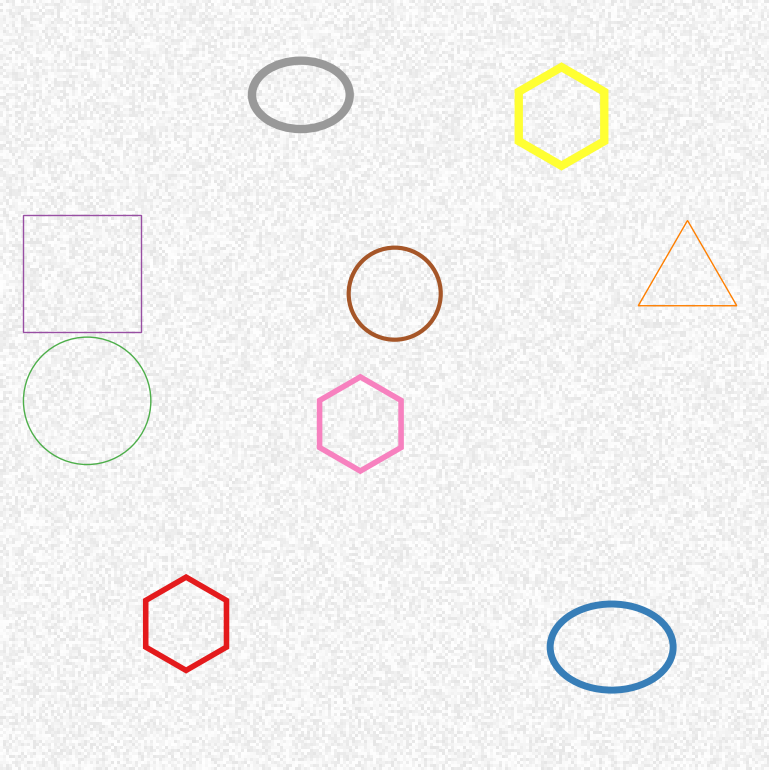[{"shape": "hexagon", "thickness": 2, "radius": 0.3, "center": [0.242, 0.19]}, {"shape": "oval", "thickness": 2.5, "radius": 0.4, "center": [0.794, 0.16]}, {"shape": "circle", "thickness": 0.5, "radius": 0.41, "center": [0.113, 0.479]}, {"shape": "square", "thickness": 0.5, "radius": 0.38, "center": [0.107, 0.645]}, {"shape": "triangle", "thickness": 0.5, "radius": 0.37, "center": [0.893, 0.64]}, {"shape": "hexagon", "thickness": 3, "radius": 0.32, "center": [0.729, 0.849]}, {"shape": "circle", "thickness": 1.5, "radius": 0.3, "center": [0.513, 0.619]}, {"shape": "hexagon", "thickness": 2, "radius": 0.31, "center": [0.468, 0.449]}, {"shape": "oval", "thickness": 3, "radius": 0.32, "center": [0.391, 0.877]}]